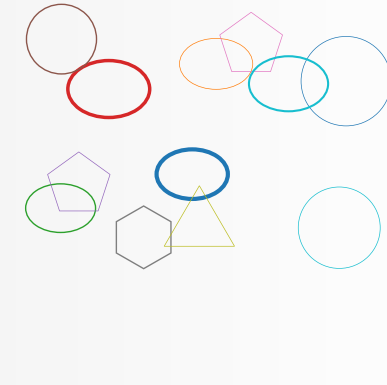[{"shape": "circle", "thickness": 0.5, "radius": 0.58, "center": [0.893, 0.789]}, {"shape": "oval", "thickness": 3, "radius": 0.46, "center": [0.496, 0.548]}, {"shape": "oval", "thickness": 0.5, "radius": 0.47, "center": [0.558, 0.834]}, {"shape": "oval", "thickness": 1, "radius": 0.45, "center": [0.156, 0.459]}, {"shape": "oval", "thickness": 2.5, "radius": 0.53, "center": [0.281, 0.769]}, {"shape": "pentagon", "thickness": 0.5, "radius": 0.42, "center": [0.203, 0.521]}, {"shape": "circle", "thickness": 1, "radius": 0.45, "center": [0.159, 0.898]}, {"shape": "pentagon", "thickness": 0.5, "radius": 0.43, "center": [0.648, 0.883]}, {"shape": "hexagon", "thickness": 1, "radius": 0.41, "center": [0.371, 0.384]}, {"shape": "triangle", "thickness": 0.5, "radius": 0.52, "center": [0.514, 0.413]}, {"shape": "oval", "thickness": 1.5, "radius": 0.51, "center": [0.745, 0.782]}, {"shape": "circle", "thickness": 0.5, "radius": 0.53, "center": [0.875, 0.409]}]